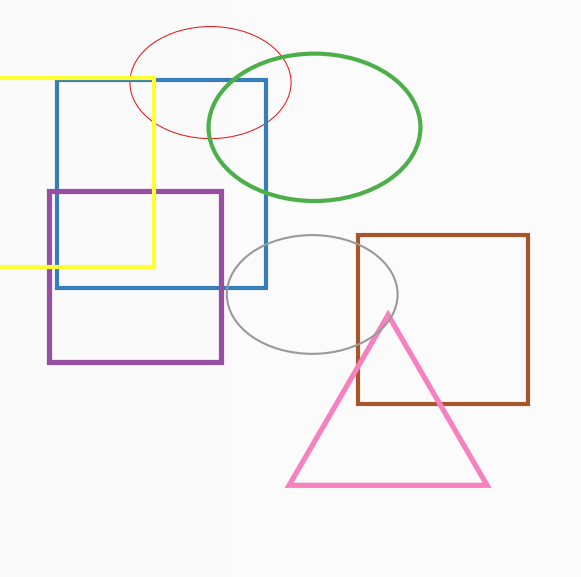[{"shape": "oval", "thickness": 0.5, "radius": 0.69, "center": [0.362, 0.856]}, {"shape": "square", "thickness": 2, "radius": 0.9, "center": [0.278, 0.68]}, {"shape": "oval", "thickness": 2, "radius": 0.91, "center": [0.541, 0.779]}, {"shape": "square", "thickness": 2.5, "radius": 0.74, "center": [0.233, 0.521]}, {"shape": "square", "thickness": 2, "radius": 0.82, "center": [0.102, 0.7]}, {"shape": "square", "thickness": 2, "radius": 0.73, "center": [0.762, 0.446]}, {"shape": "triangle", "thickness": 2.5, "radius": 0.98, "center": [0.668, 0.257]}, {"shape": "oval", "thickness": 1, "radius": 0.73, "center": [0.537, 0.489]}]